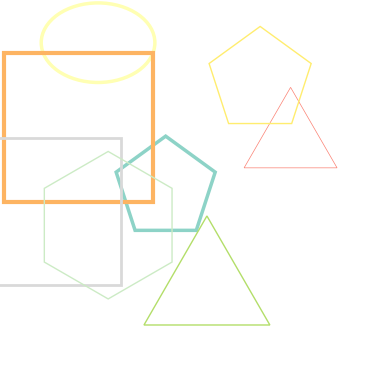[{"shape": "pentagon", "thickness": 2.5, "radius": 0.68, "center": [0.43, 0.511]}, {"shape": "oval", "thickness": 2.5, "radius": 0.74, "center": [0.255, 0.889]}, {"shape": "triangle", "thickness": 0.5, "radius": 0.7, "center": [0.755, 0.634]}, {"shape": "square", "thickness": 3, "radius": 0.96, "center": [0.204, 0.669]}, {"shape": "triangle", "thickness": 1, "radius": 0.94, "center": [0.537, 0.25]}, {"shape": "square", "thickness": 2, "radius": 0.95, "center": [0.125, 0.451]}, {"shape": "hexagon", "thickness": 1, "radius": 0.96, "center": [0.281, 0.415]}, {"shape": "pentagon", "thickness": 1, "radius": 0.7, "center": [0.676, 0.792]}]